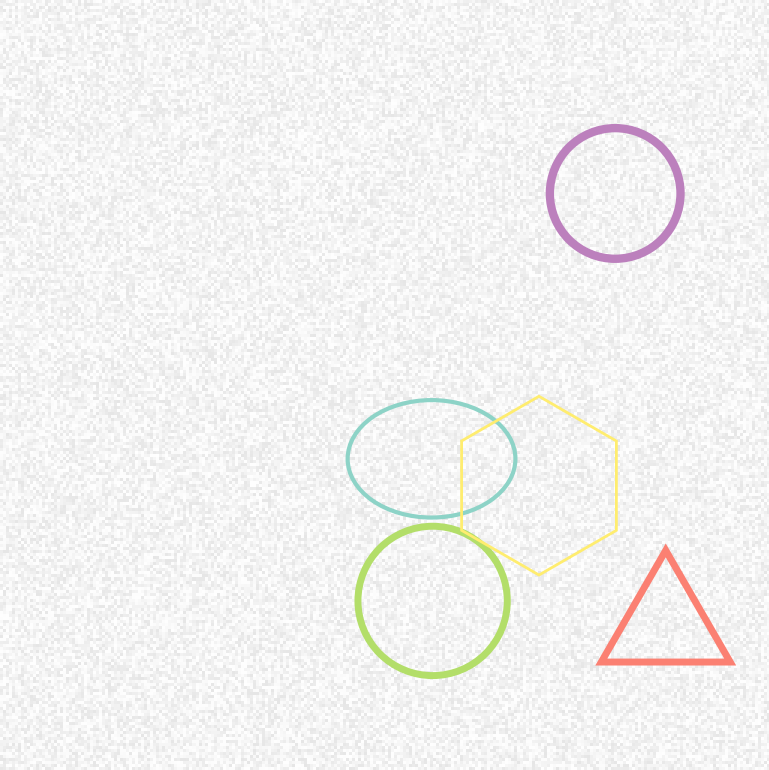[{"shape": "oval", "thickness": 1.5, "radius": 0.54, "center": [0.56, 0.404]}, {"shape": "triangle", "thickness": 2.5, "radius": 0.48, "center": [0.865, 0.189]}, {"shape": "circle", "thickness": 2.5, "radius": 0.48, "center": [0.562, 0.22]}, {"shape": "circle", "thickness": 3, "radius": 0.42, "center": [0.799, 0.749]}, {"shape": "hexagon", "thickness": 1, "radius": 0.58, "center": [0.7, 0.369]}]